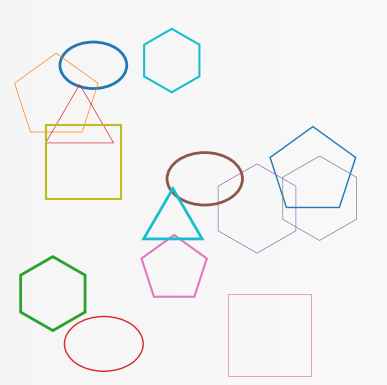[{"shape": "oval", "thickness": 2, "radius": 0.43, "center": [0.241, 0.83]}, {"shape": "pentagon", "thickness": 1, "radius": 0.58, "center": [0.807, 0.555]}, {"shape": "pentagon", "thickness": 0.5, "radius": 0.57, "center": [0.145, 0.749]}, {"shape": "hexagon", "thickness": 2, "radius": 0.48, "center": [0.136, 0.237]}, {"shape": "triangle", "thickness": 0.5, "radius": 0.51, "center": [0.206, 0.679]}, {"shape": "oval", "thickness": 1, "radius": 0.51, "center": [0.268, 0.107]}, {"shape": "hexagon", "thickness": 0.5, "radius": 0.58, "center": [0.663, 0.458]}, {"shape": "oval", "thickness": 2, "radius": 0.49, "center": [0.528, 0.536]}, {"shape": "square", "thickness": 0.5, "radius": 0.53, "center": [0.695, 0.13]}, {"shape": "pentagon", "thickness": 1.5, "radius": 0.44, "center": [0.449, 0.301]}, {"shape": "hexagon", "thickness": 0.5, "radius": 0.55, "center": [0.825, 0.485]}, {"shape": "square", "thickness": 1.5, "radius": 0.48, "center": [0.216, 0.58]}, {"shape": "hexagon", "thickness": 1.5, "radius": 0.41, "center": [0.443, 0.843]}, {"shape": "triangle", "thickness": 2, "radius": 0.44, "center": [0.446, 0.423]}]